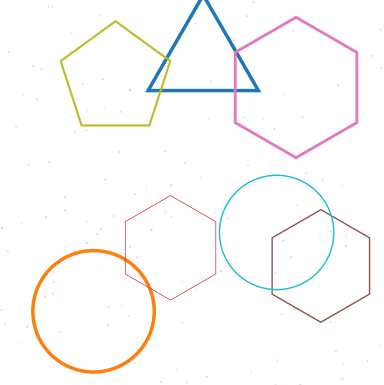[{"shape": "triangle", "thickness": 2.5, "radius": 0.83, "center": [0.528, 0.847]}, {"shape": "circle", "thickness": 2.5, "radius": 0.79, "center": [0.243, 0.191]}, {"shape": "hexagon", "thickness": 0.5, "radius": 0.68, "center": [0.443, 0.356]}, {"shape": "hexagon", "thickness": 1, "radius": 0.73, "center": [0.833, 0.309]}, {"shape": "hexagon", "thickness": 2, "radius": 0.91, "center": [0.769, 0.773]}, {"shape": "pentagon", "thickness": 1.5, "radius": 0.75, "center": [0.3, 0.795]}, {"shape": "circle", "thickness": 1, "radius": 0.74, "center": [0.719, 0.396]}]